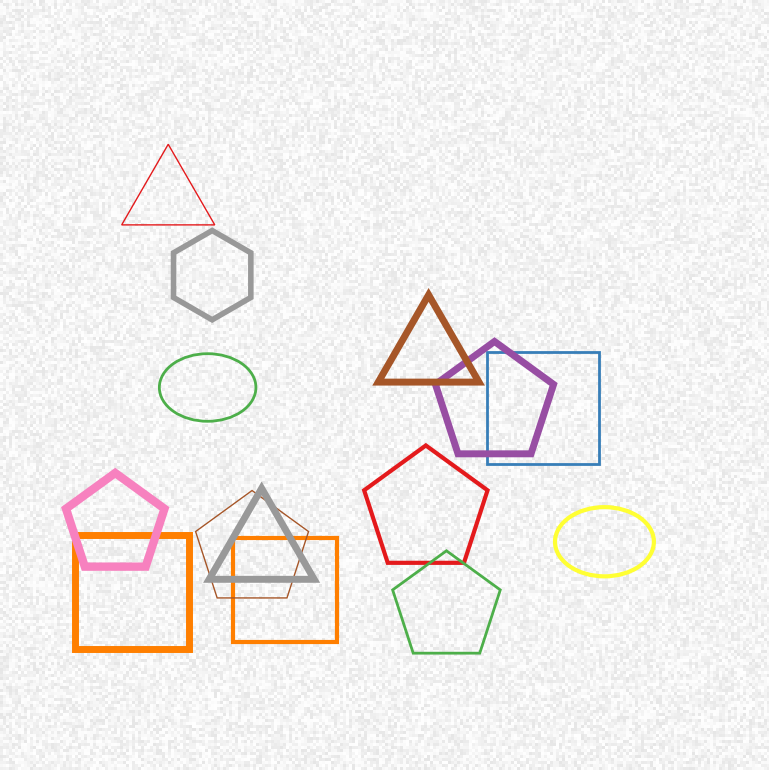[{"shape": "triangle", "thickness": 0.5, "radius": 0.35, "center": [0.218, 0.743]}, {"shape": "pentagon", "thickness": 1.5, "radius": 0.42, "center": [0.553, 0.337]}, {"shape": "square", "thickness": 1, "radius": 0.36, "center": [0.705, 0.471]}, {"shape": "pentagon", "thickness": 1, "radius": 0.37, "center": [0.58, 0.211]}, {"shape": "oval", "thickness": 1, "radius": 0.31, "center": [0.27, 0.497]}, {"shape": "pentagon", "thickness": 2.5, "radius": 0.4, "center": [0.642, 0.476]}, {"shape": "square", "thickness": 1.5, "radius": 0.34, "center": [0.37, 0.234]}, {"shape": "square", "thickness": 2.5, "radius": 0.37, "center": [0.171, 0.231]}, {"shape": "oval", "thickness": 1.5, "radius": 0.32, "center": [0.785, 0.296]}, {"shape": "pentagon", "thickness": 0.5, "radius": 0.39, "center": [0.327, 0.286]}, {"shape": "triangle", "thickness": 2.5, "radius": 0.38, "center": [0.557, 0.542]}, {"shape": "pentagon", "thickness": 3, "radius": 0.34, "center": [0.15, 0.319]}, {"shape": "triangle", "thickness": 2.5, "radius": 0.39, "center": [0.34, 0.287]}, {"shape": "hexagon", "thickness": 2, "radius": 0.29, "center": [0.276, 0.643]}]